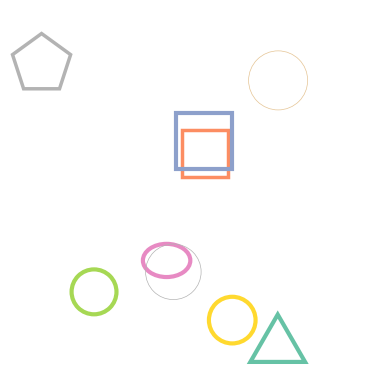[{"shape": "triangle", "thickness": 3, "radius": 0.41, "center": [0.721, 0.101]}, {"shape": "square", "thickness": 2.5, "radius": 0.3, "center": [0.533, 0.601]}, {"shape": "square", "thickness": 3, "radius": 0.36, "center": [0.529, 0.634]}, {"shape": "oval", "thickness": 3, "radius": 0.31, "center": [0.433, 0.324]}, {"shape": "circle", "thickness": 3, "radius": 0.29, "center": [0.244, 0.242]}, {"shape": "circle", "thickness": 3, "radius": 0.3, "center": [0.603, 0.169]}, {"shape": "circle", "thickness": 0.5, "radius": 0.38, "center": [0.722, 0.791]}, {"shape": "circle", "thickness": 0.5, "radius": 0.36, "center": [0.45, 0.294]}, {"shape": "pentagon", "thickness": 2.5, "radius": 0.4, "center": [0.108, 0.834]}]